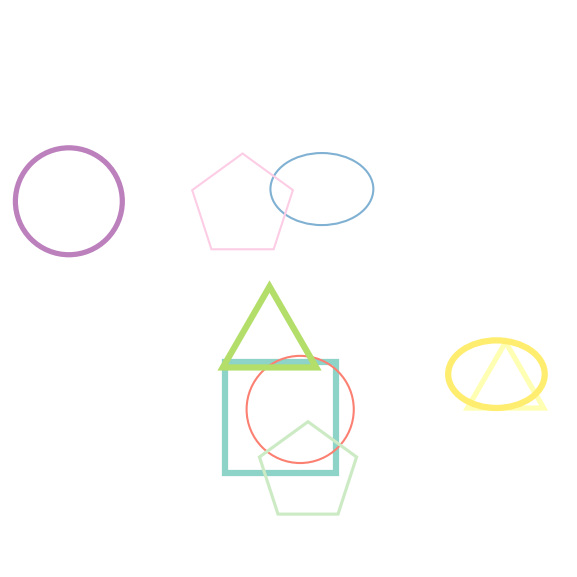[{"shape": "square", "thickness": 3, "radius": 0.48, "center": [0.486, 0.277]}, {"shape": "triangle", "thickness": 2.5, "radius": 0.38, "center": [0.875, 0.331]}, {"shape": "circle", "thickness": 1, "radius": 0.46, "center": [0.52, 0.29]}, {"shape": "oval", "thickness": 1, "radius": 0.45, "center": [0.557, 0.672]}, {"shape": "triangle", "thickness": 3, "radius": 0.47, "center": [0.467, 0.41]}, {"shape": "pentagon", "thickness": 1, "radius": 0.46, "center": [0.42, 0.642]}, {"shape": "circle", "thickness": 2.5, "radius": 0.46, "center": [0.119, 0.651]}, {"shape": "pentagon", "thickness": 1.5, "radius": 0.44, "center": [0.533, 0.18]}, {"shape": "oval", "thickness": 3, "radius": 0.42, "center": [0.86, 0.351]}]